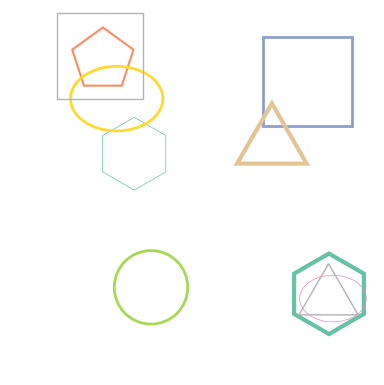[{"shape": "hexagon", "thickness": 3, "radius": 0.52, "center": [0.854, 0.237]}, {"shape": "hexagon", "thickness": 0.5, "radius": 0.47, "center": [0.349, 0.601]}, {"shape": "pentagon", "thickness": 1.5, "radius": 0.42, "center": [0.267, 0.845]}, {"shape": "square", "thickness": 2, "radius": 0.57, "center": [0.799, 0.788]}, {"shape": "oval", "thickness": 0.5, "radius": 0.43, "center": [0.865, 0.225]}, {"shape": "circle", "thickness": 2, "radius": 0.48, "center": [0.392, 0.254]}, {"shape": "oval", "thickness": 2, "radius": 0.6, "center": [0.303, 0.744]}, {"shape": "triangle", "thickness": 3, "radius": 0.52, "center": [0.706, 0.627]}, {"shape": "square", "thickness": 1, "radius": 0.56, "center": [0.259, 0.855]}, {"shape": "triangle", "thickness": 1, "radius": 0.44, "center": [0.853, 0.226]}]